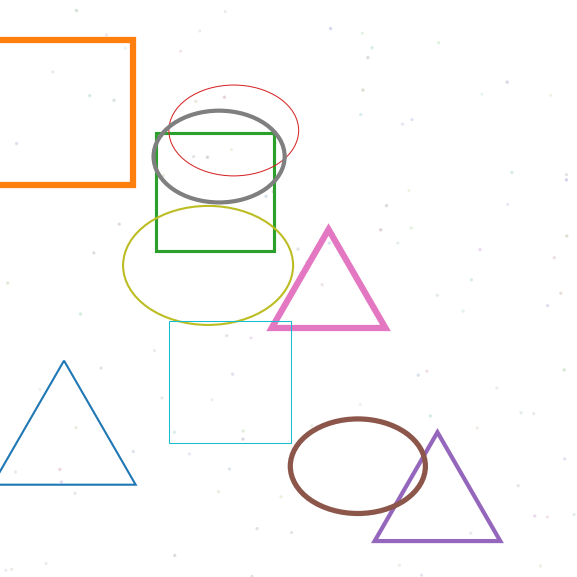[{"shape": "triangle", "thickness": 1, "radius": 0.72, "center": [0.111, 0.231]}, {"shape": "square", "thickness": 3, "radius": 0.63, "center": [0.104, 0.804]}, {"shape": "square", "thickness": 1.5, "radius": 0.51, "center": [0.373, 0.667]}, {"shape": "oval", "thickness": 0.5, "radius": 0.56, "center": [0.405, 0.773]}, {"shape": "triangle", "thickness": 2, "radius": 0.63, "center": [0.757, 0.125]}, {"shape": "oval", "thickness": 2.5, "radius": 0.58, "center": [0.62, 0.192]}, {"shape": "triangle", "thickness": 3, "radius": 0.57, "center": [0.569, 0.488]}, {"shape": "oval", "thickness": 2, "radius": 0.57, "center": [0.379, 0.728]}, {"shape": "oval", "thickness": 1, "radius": 0.74, "center": [0.36, 0.54]}, {"shape": "square", "thickness": 0.5, "radius": 0.53, "center": [0.398, 0.338]}]